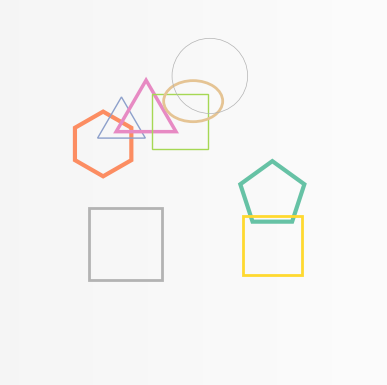[{"shape": "pentagon", "thickness": 3, "radius": 0.43, "center": [0.703, 0.495]}, {"shape": "hexagon", "thickness": 3, "radius": 0.42, "center": [0.266, 0.626]}, {"shape": "triangle", "thickness": 1, "radius": 0.36, "center": [0.313, 0.677]}, {"shape": "triangle", "thickness": 2.5, "radius": 0.45, "center": [0.377, 0.703]}, {"shape": "square", "thickness": 1, "radius": 0.36, "center": [0.464, 0.685]}, {"shape": "square", "thickness": 2, "radius": 0.38, "center": [0.703, 0.363]}, {"shape": "oval", "thickness": 2, "radius": 0.38, "center": [0.499, 0.737]}, {"shape": "circle", "thickness": 0.5, "radius": 0.49, "center": [0.542, 0.803]}, {"shape": "square", "thickness": 2, "radius": 0.47, "center": [0.325, 0.366]}]